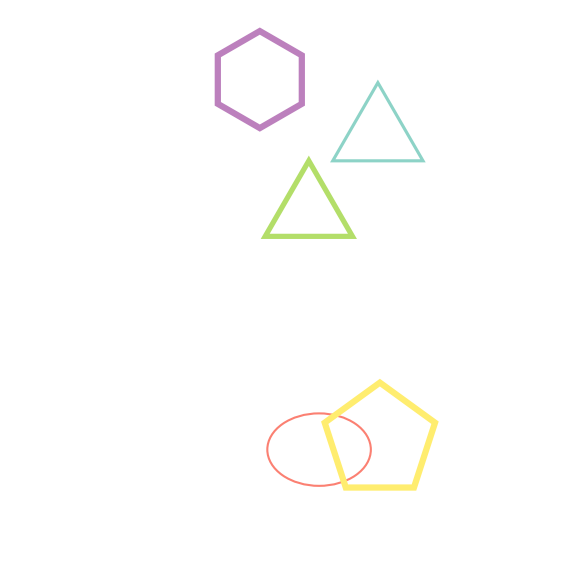[{"shape": "triangle", "thickness": 1.5, "radius": 0.45, "center": [0.654, 0.766]}, {"shape": "oval", "thickness": 1, "radius": 0.45, "center": [0.553, 0.221]}, {"shape": "triangle", "thickness": 2.5, "radius": 0.44, "center": [0.535, 0.633]}, {"shape": "hexagon", "thickness": 3, "radius": 0.42, "center": [0.45, 0.861]}, {"shape": "pentagon", "thickness": 3, "radius": 0.5, "center": [0.658, 0.236]}]